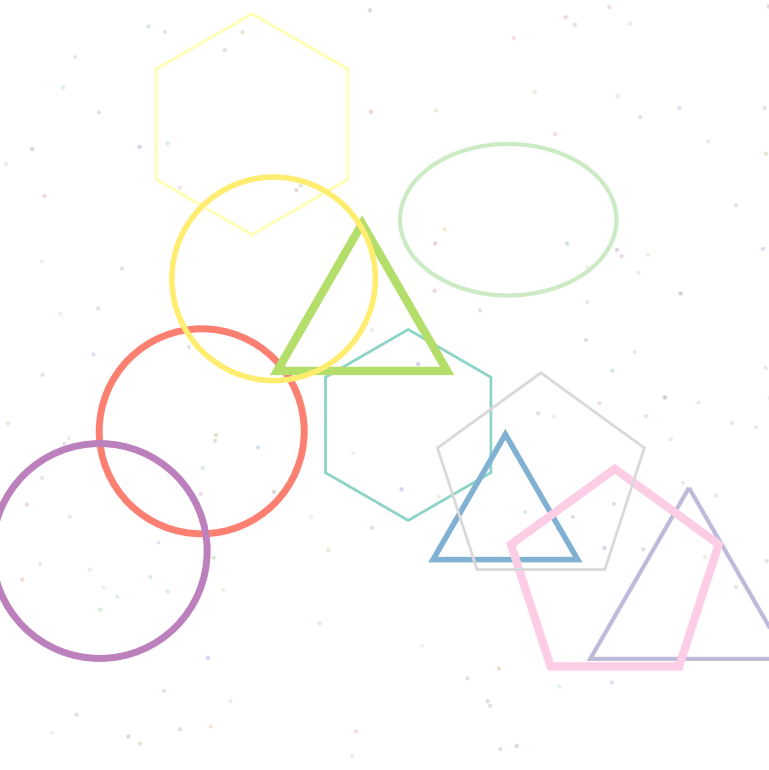[{"shape": "hexagon", "thickness": 1, "radius": 0.62, "center": [0.53, 0.448]}, {"shape": "hexagon", "thickness": 1, "radius": 0.72, "center": [0.327, 0.839]}, {"shape": "triangle", "thickness": 1.5, "radius": 0.74, "center": [0.895, 0.218]}, {"shape": "circle", "thickness": 2.5, "radius": 0.67, "center": [0.262, 0.44]}, {"shape": "triangle", "thickness": 2, "radius": 0.54, "center": [0.656, 0.327]}, {"shape": "triangle", "thickness": 3, "radius": 0.64, "center": [0.47, 0.582]}, {"shape": "pentagon", "thickness": 3, "radius": 0.71, "center": [0.799, 0.249]}, {"shape": "pentagon", "thickness": 1, "radius": 0.71, "center": [0.702, 0.375]}, {"shape": "circle", "thickness": 2.5, "radius": 0.7, "center": [0.129, 0.284]}, {"shape": "oval", "thickness": 1.5, "radius": 0.7, "center": [0.66, 0.715]}, {"shape": "circle", "thickness": 2, "radius": 0.66, "center": [0.355, 0.638]}]